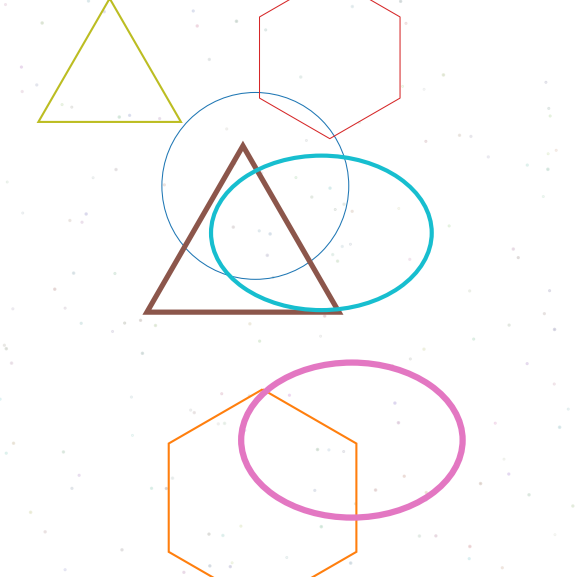[{"shape": "circle", "thickness": 0.5, "radius": 0.81, "center": [0.442, 0.677]}, {"shape": "hexagon", "thickness": 1, "radius": 0.94, "center": [0.455, 0.137]}, {"shape": "hexagon", "thickness": 0.5, "radius": 0.7, "center": [0.571, 0.9]}, {"shape": "triangle", "thickness": 2.5, "radius": 0.96, "center": [0.421, 0.555]}, {"shape": "oval", "thickness": 3, "radius": 0.96, "center": [0.609, 0.237]}, {"shape": "triangle", "thickness": 1, "radius": 0.71, "center": [0.19, 0.859]}, {"shape": "oval", "thickness": 2, "radius": 0.96, "center": [0.557, 0.596]}]